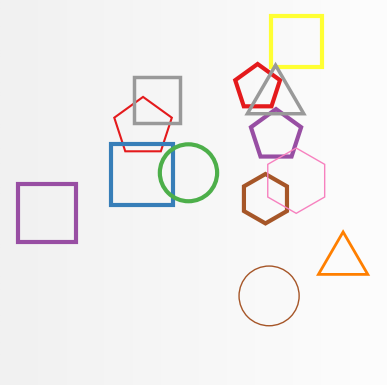[{"shape": "pentagon", "thickness": 3, "radius": 0.3, "center": [0.665, 0.773]}, {"shape": "pentagon", "thickness": 1.5, "radius": 0.39, "center": [0.369, 0.67]}, {"shape": "square", "thickness": 3, "radius": 0.39, "center": [0.366, 0.548]}, {"shape": "circle", "thickness": 3, "radius": 0.37, "center": [0.486, 0.551]}, {"shape": "square", "thickness": 3, "radius": 0.38, "center": [0.121, 0.448]}, {"shape": "pentagon", "thickness": 3, "radius": 0.34, "center": [0.712, 0.649]}, {"shape": "triangle", "thickness": 2, "radius": 0.37, "center": [0.885, 0.324]}, {"shape": "square", "thickness": 3, "radius": 0.33, "center": [0.766, 0.891]}, {"shape": "hexagon", "thickness": 3, "radius": 0.32, "center": [0.685, 0.484]}, {"shape": "circle", "thickness": 1, "radius": 0.39, "center": [0.694, 0.231]}, {"shape": "hexagon", "thickness": 1, "radius": 0.42, "center": [0.764, 0.531]}, {"shape": "triangle", "thickness": 2.5, "radius": 0.42, "center": [0.711, 0.747]}, {"shape": "square", "thickness": 2.5, "radius": 0.3, "center": [0.406, 0.74]}]